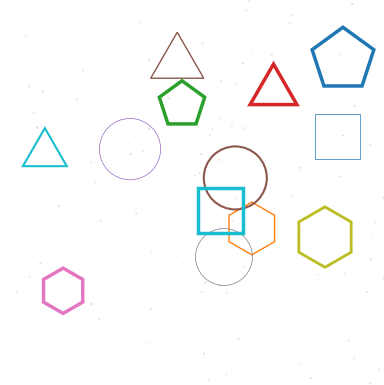[{"shape": "pentagon", "thickness": 2.5, "radius": 0.42, "center": [0.891, 0.845]}, {"shape": "square", "thickness": 0.5, "radius": 0.29, "center": [0.876, 0.646]}, {"shape": "hexagon", "thickness": 1, "radius": 0.34, "center": [0.654, 0.407]}, {"shape": "pentagon", "thickness": 2.5, "radius": 0.31, "center": [0.473, 0.728]}, {"shape": "triangle", "thickness": 2.5, "radius": 0.35, "center": [0.71, 0.763]}, {"shape": "circle", "thickness": 0.5, "radius": 0.4, "center": [0.338, 0.613]}, {"shape": "circle", "thickness": 1.5, "radius": 0.41, "center": [0.611, 0.538]}, {"shape": "triangle", "thickness": 1, "radius": 0.4, "center": [0.46, 0.837]}, {"shape": "hexagon", "thickness": 2.5, "radius": 0.29, "center": [0.164, 0.245]}, {"shape": "circle", "thickness": 0.5, "radius": 0.37, "center": [0.582, 0.333]}, {"shape": "hexagon", "thickness": 2, "radius": 0.39, "center": [0.844, 0.384]}, {"shape": "square", "thickness": 2.5, "radius": 0.29, "center": [0.572, 0.454]}, {"shape": "triangle", "thickness": 1.5, "radius": 0.33, "center": [0.116, 0.601]}]